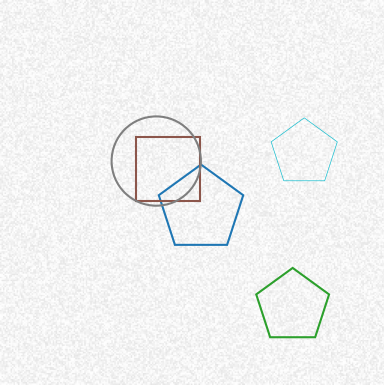[{"shape": "pentagon", "thickness": 1.5, "radius": 0.58, "center": [0.522, 0.457]}, {"shape": "pentagon", "thickness": 1.5, "radius": 0.5, "center": [0.76, 0.205]}, {"shape": "square", "thickness": 1.5, "radius": 0.41, "center": [0.435, 0.56]}, {"shape": "circle", "thickness": 1.5, "radius": 0.58, "center": [0.406, 0.582]}, {"shape": "pentagon", "thickness": 0.5, "radius": 0.45, "center": [0.79, 0.604]}]